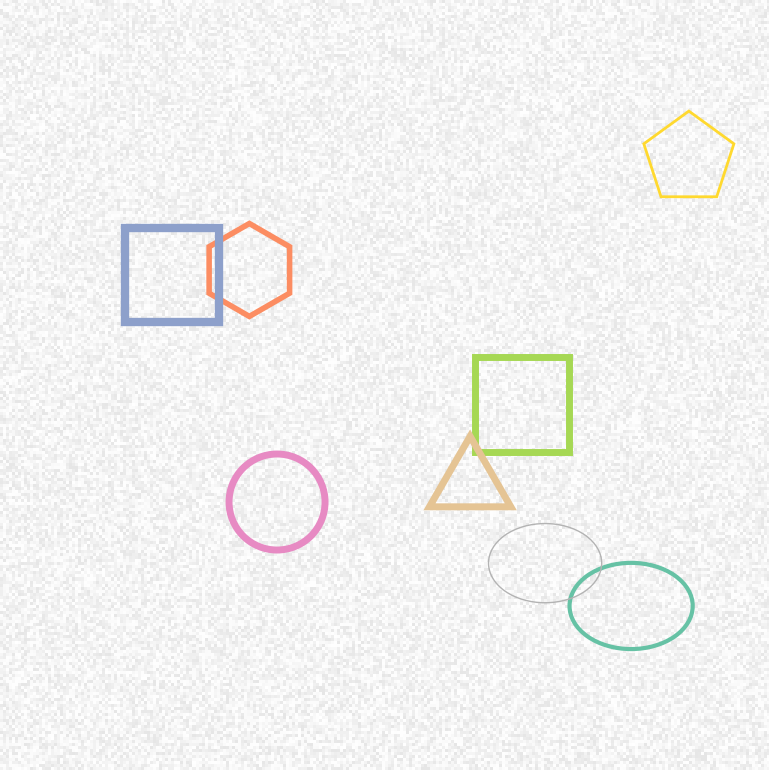[{"shape": "oval", "thickness": 1.5, "radius": 0.4, "center": [0.82, 0.213]}, {"shape": "hexagon", "thickness": 2, "radius": 0.3, "center": [0.324, 0.649]}, {"shape": "square", "thickness": 3, "radius": 0.3, "center": [0.224, 0.643]}, {"shape": "circle", "thickness": 2.5, "radius": 0.31, "center": [0.36, 0.348]}, {"shape": "square", "thickness": 2.5, "radius": 0.31, "center": [0.678, 0.475]}, {"shape": "pentagon", "thickness": 1, "radius": 0.31, "center": [0.895, 0.794]}, {"shape": "triangle", "thickness": 2.5, "radius": 0.31, "center": [0.611, 0.372]}, {"shape": "oval", "thickness": 0.5, "radius": 0.37, "center": [0.708, 0.269]}]